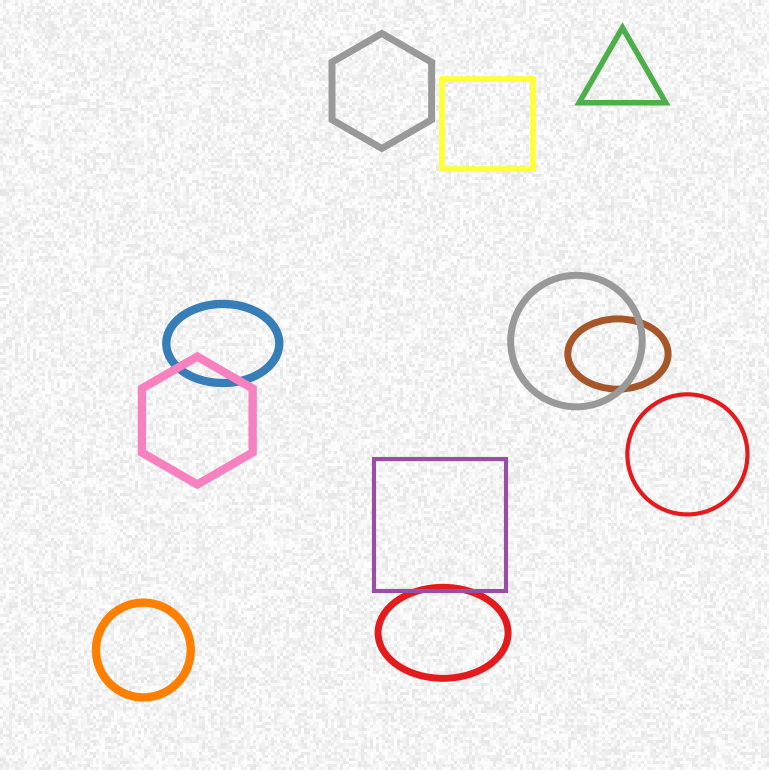[{"shape": "circle", "thickness": 1.5, "radius": 0.39, "center": [0.893, 0.41]}, {"shape": "oval", "thickness": 2.5, "radius": 0.42, "center": [0.575, 0.178]}, {"shape": "oval", "thickness": 3, "radius": 0.37, "center": [0.289, 0.554]}, {"shape": "triangle", "thickness": 2, "radius": 0.33, "center": [0.808, 0.899]}, {"shape": "square", "thickness": 1.5, "radius": 0.43, "center": [0.571, 0.318]}, {"shape": "circle", "thickness": 3, "radius": 0.31, "center": [0.186, 0.156]}, {"shape": "square", "thickness": 2, "radius": 0.29, "center": [0.633, 0.839]}, {"shape": "oval", "thickness": 2.5, "radius": 0.33, "center": [0.803, 0.54]}, {"shape": "hexagon", "thickness": 3, "radius": 0.42, "center": [0.256, 0.454]}, {"shape": "circle", "thickness": 2.5, "radius": 0.43, "center": [0.749, 0.557]}, {"shape": "hexagon", "thickness": 2.5, "radius": 0.37, "center": [0.496, 0.882]}]